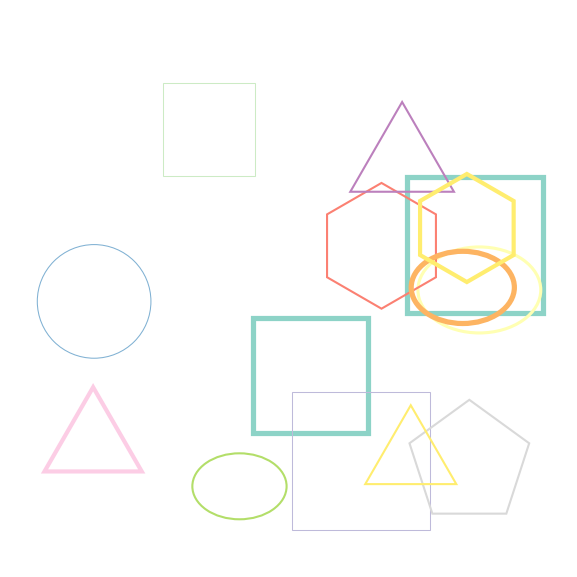[{"shape": "square", "thickness": 2.5, "radius": 0.59, "center": [0.822, 0.574]}, {"shape": "square", "thickness": 2.5, "radius": 0.5, "center": [0.538, 0.35]}, {"shape": "oval", "thickness": 1.5, "radius": 0.53, "center": [0.83, 0.497]}, {"shape": "square", "thickness": 0.5, "radius": 0.6, "center": [0.625, 0.201]}, {"shape": "hexagon", "thickness": 1, "radius": 0.54, "center": [0.661, 0.573]}, {"shape": "circle", "thickness": 0.5, "radius": 0.49, "center": [0.163, 0.477]}, {"shape": "oval", "thickness": 2.5, "radius": 0.45, "center": [0.801, 0.501]}, {"shape": "oval", "thickness": 1, "radius": 0.41, "center": [0.415, 0.157]}, {"shape": "triangle", "thickness": 2, "radius": 0.49, "center": [0.161, 0.231]}, {"shape": "pentagon", "thickness": 1, "radius": 0.54, "center": [0.813, 0.198]}, {"shape": "triangle", "thickness": 1, "radius": 0.52, "center": [0.696, 0.719]}, {"shape": "square", "thickness": 0.5, "radius": 0.4, "center": [0.362, 0.775]}, {"shape": "hexagon", "thickness": 2, "radius": 0.47, "center": [0.808, 0.604]}, {"shape": "triangle", "thickness": 1, "radius": 0.46, "center": [0.711, 0.206]}]